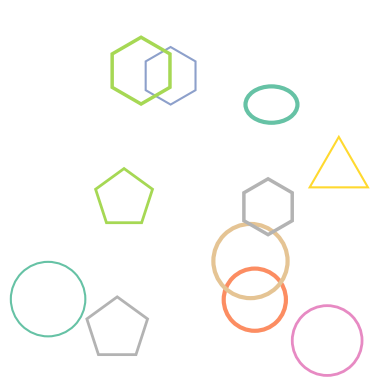[{"shape": "oval", "thickness": 3, "radius": 0.34, "center": [0.705, 0.728]}, {"shape": "circle", "thickness": 1.5, "radius": 0.48, "center": [0.125, 0.223]}, {"shape": "circle", "thickness": 3, "radius": 0.4, "center": [0.662, 0.222]}, {"shape": "hexagon", "thickness": 1.5, "radius": 0.37, "center": [0.443, 0.803]}, {"shape": "circle", "thickness": 2, "radius": 0.45, "center": [0.85, 0.115]}, {"shape": "pentagon", "thickness": 2, "radius": 0.39, "center": [0.322, 0.484]}, {"shape": "hexagon", "thickness": 2.5, "radius": 0.43, "center": [0.366, 0.817]}, {"shape": "triangle", "thickness": 1.5, "radius": 0.44, "center": [0.88, 0.557]}, {"shape": "circle", "thickness": 3, "radius": 0.48, "center": [0.651, 0.322]}, {"shape": "pentagon", "thickness": 2, "radius": 0.41, "center": [0.304, 0.146]}, {"shape": "hexagon", "thickness": 2.5, "radius": 0.36, "center": [0.696, 0.463]}]